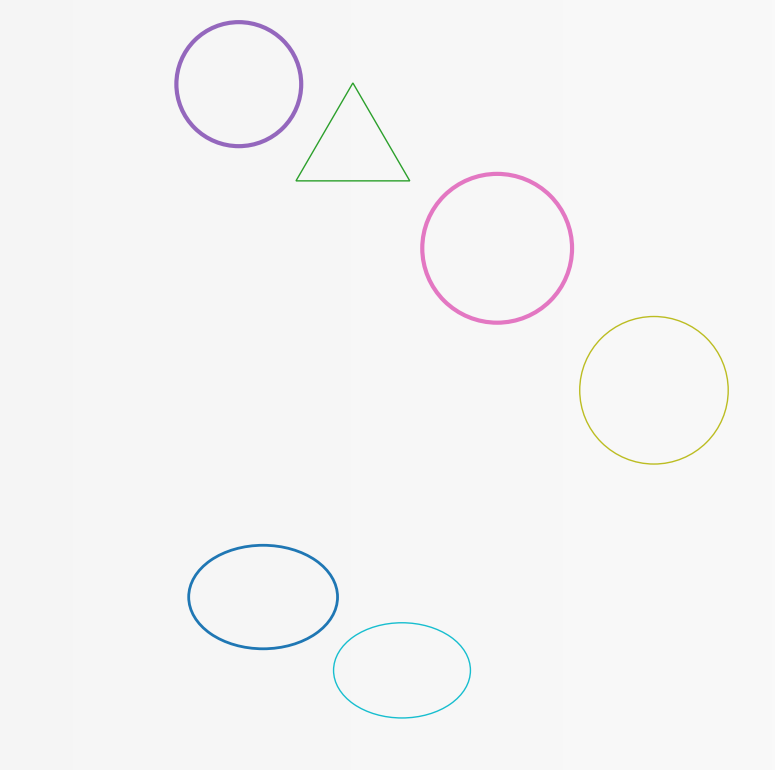[{"shape": "oval", "thickness": 1, "radius": 0.48, "center": [0.34, 0.225]}, {"shape": "triangle", "thickness": 0.5, "radius": 0.42, "center": [0.455, 0.807]}, {"shape": "circle", "thickness": 1.5, "radius": 0.4, "center": [0.308, 0.891]}, {"shape": "circle", "thickness": 1.5, "radius": 0.48, "center": [0.642, 0.678]}, {"shape": "circle", "thickness": 0.5, "radius": 0.48, "center": [0.844, 0.493]}, {"shape": "oval", "thickness": 0.5, "radius": 0.44, "center": [0.519, 0.129]}]